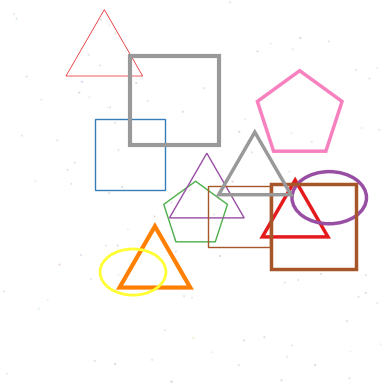[{"shape": "triangle", "thickness": 2.5, "radius": 0.49, "center": [0.767, 0.434]}, {"shape": "triangle", "thickness": 0.5, "radius": 0.57, "center": [0.271, 0.86]}, {"shape": "square", "thickness": 1, "radius": 0.46, "center": [0.338, 0.598]}, {"shape": "pentagon", "thickness": 1, "radius": 0.43, "center": [0.508, 0.442]}, {"shape": "oval", "thickness": 2.5, "radius": 0.48, "center": [0.855, 0.487]}, {"shape": "triangle", "thickness": 1, "radius": 0.56, "center": [0.537, 0.49]}, {"shape": "triangle", "thickness": 3, "radius": 0.53, "center": [0.402, 0.306]}, {"shape": "oval", "thickness": 2, "radius": 0.43, "center": [0.345, 0.293]}, {"shape": "square", "thickness": 2.5, "radius": 0.56, "center": [0.814, 0.411]}, {"shape": "square", "thickness": 1, "radius": 0.4, "center": [0.621, 0.438]}, {"shape": "pentagon", "thickness": 2.5, "radius": 0.58, "center": [0.778, 0.701]}, {"shape": "triangle", "thickness": 2.5, "radius": 0.54, "center": [0.662, 0.548]}, {"shape": "square", "thickness": 3, "radius": 0.58, "center": [0.454, 0.738]}]